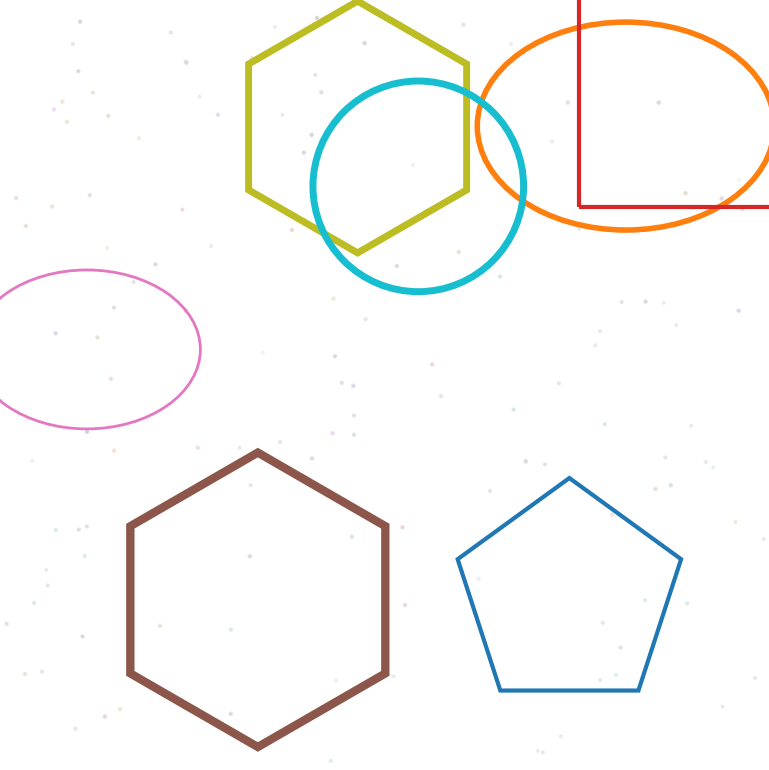[{"shape": "pentagon", "thickness": 1.5, "radius": 0.76, "center": [0.739, 0.227]}, {"shape": "oval", "thickness": 2, "radius": 0.96, "center": [0.813, 0.836]}, {"shape": "square", "thickness": 1.5, "radius": 0.72, "center": [0.896, 0.875]}, {"shape": "hexagon", "thickness": 3, "radius": 0.96, "center": [0.335, 0.221]}, {"shape": "oval", "thickness": 1, "radius": 0.74, "center": [0.113, 0.546]}, {"shape": "hexagon", "thickness": 2.5, "radius": 0.82, "center": [0.464, 0.835]}, {"shape": "circle", "thickness": 2.5, "radius": 0.68, "center": [0.543, 0.758]}]